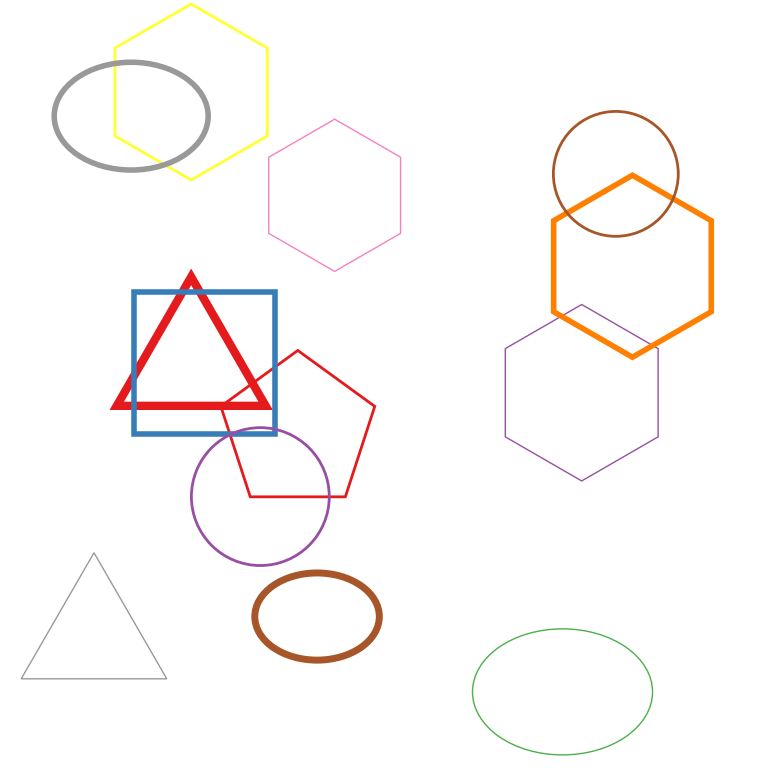[{"shape": "pentagon", "thickness": 1, "radius": 0.53, "center": [0.387, 0.44]}, {"shape": "triangle", "thickness": 3, "radius": 0.56, "center": [0.248, 0.529]}, {"shape": "square", "thickness": 2, "radius": 0.46, "center": [0.266, 0.528]}, {"shape": "oval", "thickness": 0.5, "radius": 0.58, "center": [0.731, 0.101]}, {"shape": "hexagon", "thickness": 0.5, "radius": 0.57, "center": [0.755, 0.49]}, {"shape": "circle", "thickness": 1, "radius": 0.45, "center": [0.338, 0.355]}, {"shape": "hexagon", "thickness": 2, "radius": 0.59, "center": [0.821, 0.654]}, {"shape": "hexagon", "thickness": 1, "radius": 0.57, "center": [0.248, 0.881]}, {"shape": "circle", "thickness": 1, "radius": 0.41, "center": [0.8, 0.774]}, {"shape": "oval", "thickness": 2.5, "radius": 0.4, "center": [0.412, 0.199]}, {"shape": "hexagon", "thickness": 0.5, "radius": 0.49, "center": [0.435, 0.746]}, {"shape": "oval", "thickness": 2, "radius": 0.5, "center": [0.17, 0.849]}, {"shape": "triangle", "thickness": 0.5, "radius": 0.55, "center": [0.122, 0.173]}]